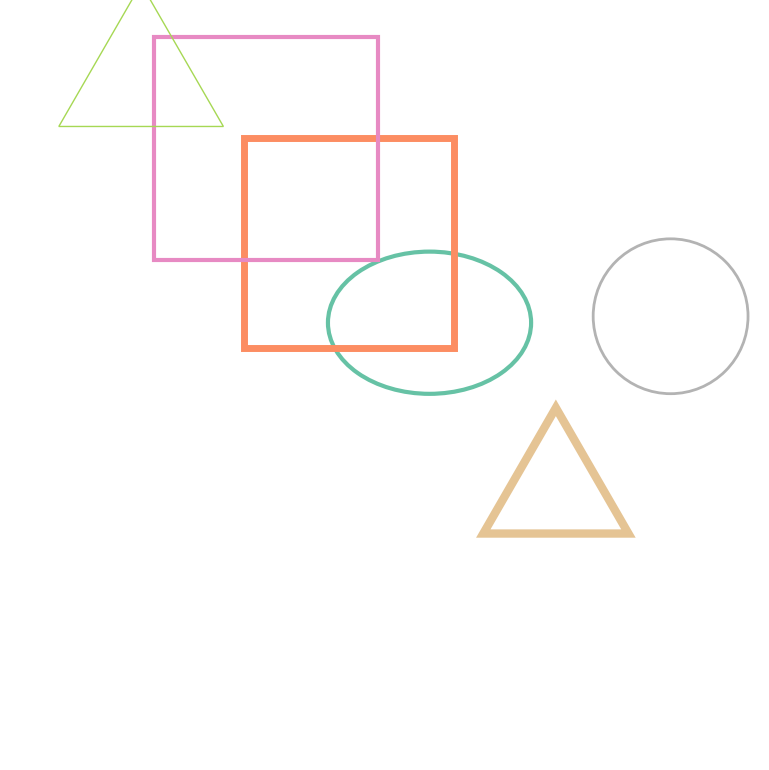[{"shape": "oval", "thickness": 1.5, "radius": 0.66, "center": [0.558, 0.581]}, {"shape": "square", "thickness": 2.5, "radius": 0.68, "center": [0.453, 0.684]}, {"shape": "square", "thickness": 1.5, "radius": 0.73, "center": [0.346, 0.807]}, {"shape": "triangle", "thickness": 0.5, "radius": 0.62, "center": [0.183, 0.897]}, {"shape": "triangle", "thickness": 3, "radius": 0.54, "center": [0.722, 0.362]}, {"shape": "circle", "thickness": 1, "radius": 0.5, "center": [0.871, 0.589]}]